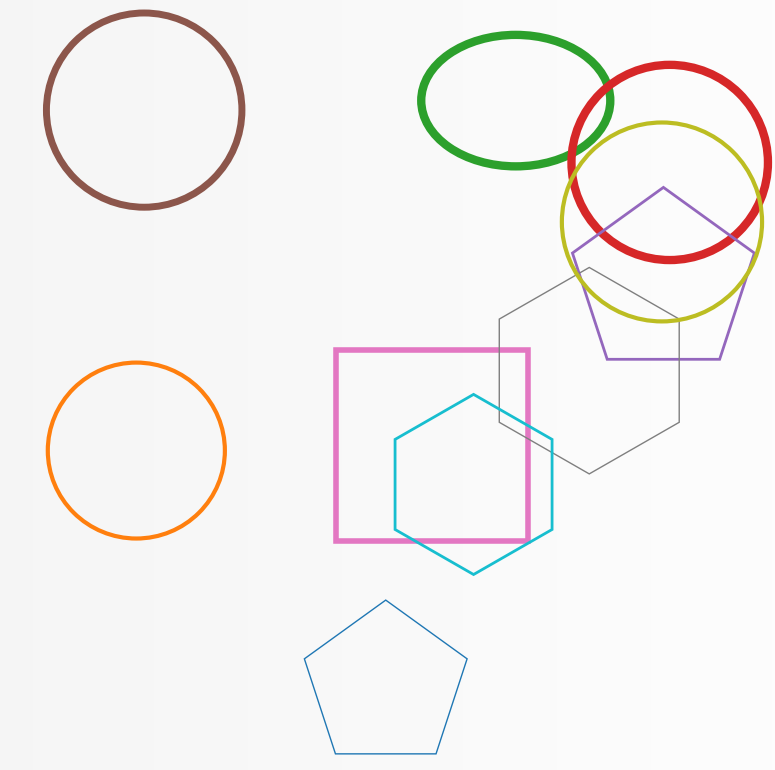[{"shape": "pentagon", "thickness": 0.5, "radius": 0.55, "center": [0.498, 0.11]}, {"shape": "circle", "thickness": 1.5, "radius": 0.57, "center": [0.176, 0.415]}, {"shape": "oval", "thickness": 3, "radius": 0.61, "center": [0.666, 0.869]}, {"shape": "circle", "thickness": 3, "radius": 0.63, "center": [0.864, 0.789]}, {"shape": "pentagon", "thickness": 1, "radius": 0.62, "center": [0.856, 0.633]}, {"shape": "circle", "thickness": 2.5, "radius": 0.63, "center": [0.186, 0.857]}, {"shape": "square", "thickness": 2, "radius": 0.62, "center": [0.558, 0.422]}, {"shape": "hexagon", "thickness": 0.5, "radius": 0.67, "center": [0.76, 0.519]}, {"shape": "circle", "thickness": 1.5, "radius": 0.65, "center": [0.854, 0.712]}, {"shape": "hexagon", "thickness": 1, "radius": 0.58, "center": [0.611, 0.371]}]